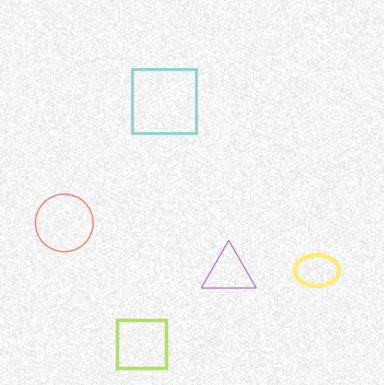[{"shape": "square", "thickness": 2, "radius": 0.42, "center": [0.426, 0.737]}, {"shape": "circle", "thickness": 1, "radius": 0.37, "center": [0.167, 0.421]}, {"shape": "square", "thickness": 2.5, "radius": 0.32, "center": [0.367, 0.106]}, {"shape": "triangle", "thickness": 1, "radius": 0.41, "center": [0.594, 0.293]}, {"shape": "oval", "thickness": 3, "radius": 0.29, "center": [0.824, 0.297]}]